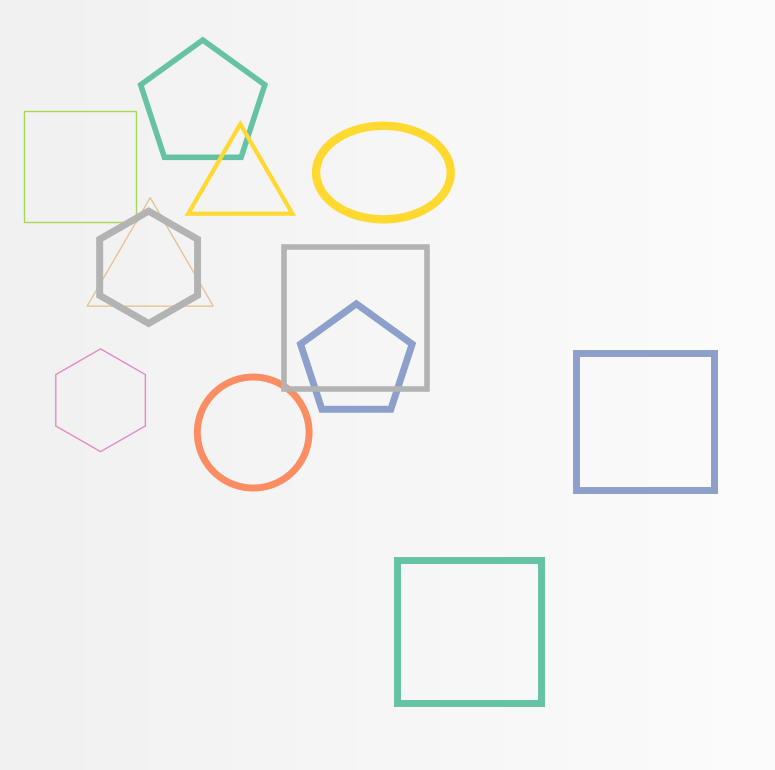[{"shape": "pentagon", "thickness": 2, "radius": 0.42, "center": [0.262, 0.864]}, {"shape": "square", "thickness": 2.5, "radius": 0.46, "center": [0.605, 0.18]}, {"shape": "circle", "thickness": 2.5, "radius": 0.36, "center": [0.327, 0.438]}, {"shape": "square", "thickness": 2.5, "radius": 0.44, "center": [0.832, 0.453]}, {"shape": "pentagon", "thickness": 2.5, "radius": 0.38, "center": [0.46, 0.53]}, {"shape": "hexagon", "thickness": 0.5, "radius": 0.33, "center": [0.13, 0.48]}, {"shape": "square", "thickness": 0.5, "radius": 0.36, "center": [0.103, 0.784]}, {"shape": "oval", "thickness": 3, "radius": 0.43, "center": [0.495, 0.776]}, {"shape": "triangle", "thickness": 1.5, "radius": 0.39, "center": [0.31, 0.761]}, {"shape": "triangle", "thickness": 0.5, "radius": 0.47, "center": [0.194, 0.649]}, {"shape": "hexagon", "thickness": 2.5, "radius": 0.36, "center": [0.192, 0.653]}, {"shape": "square", "thickness": 2, "radius": 0.46, "center": [0.459, 0.587]}]